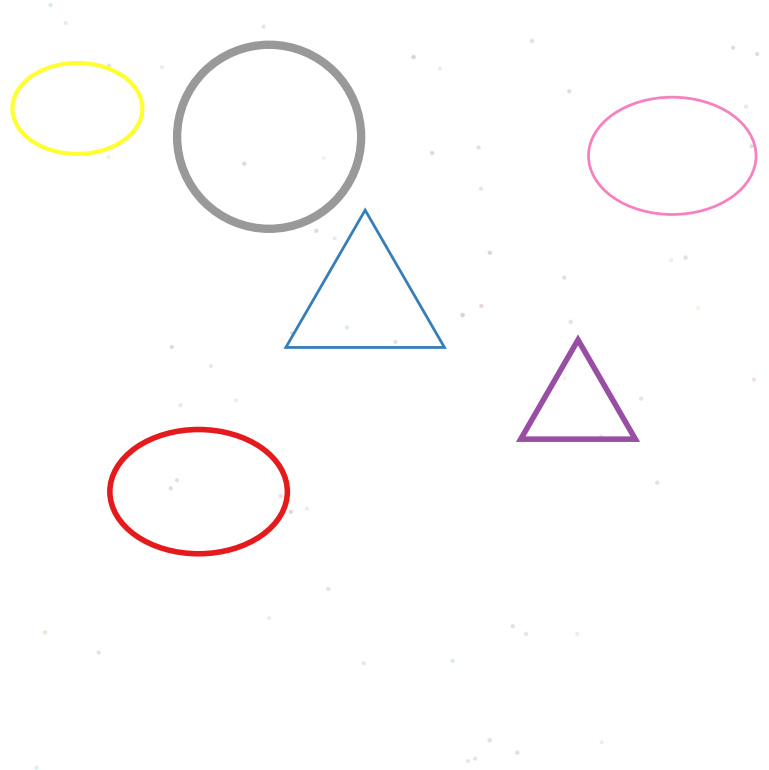[{"shape": "oval", "thickness": 2, "radius": 0.58, "center": [0.258, 0.362]}, {"shape": "triangle", "thickness": 1, "radius": 0.59, "center": [0.474, 0.608]}, {"shape": "triangle", "thickness": 2, "radius": 0.43, "center": [0.751, 0.473]}, {"shape": "oval", "thickness": 1.5, "radius": 0.42, "center": [0.1, 0.859]}, {"shape": "oval", "thickness": 1, "radius": 0.54, "center": [0.873, 0.798]}, {"shape": "circle", "thickness": 3, "radius": 0.6, "center": [0.35, 0.822]}]